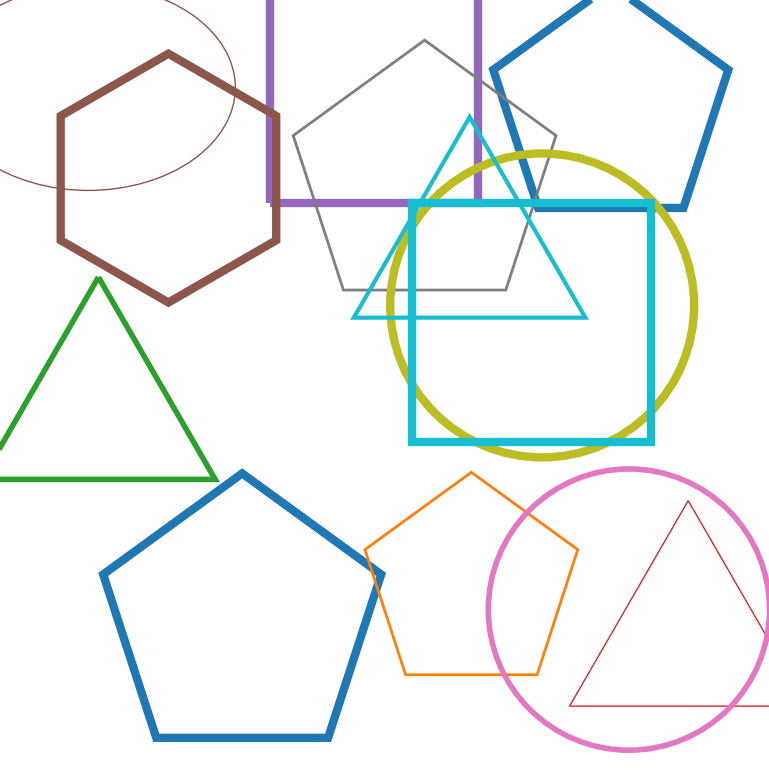[{"shape": "pentagon", "thickness": 3, "radius": 0.95, "center": [0.315, 0.195]}, {"shape": "pentagon", "thickness": 3, "radius": 0.8, "center": [0.793, 0.86]}, {"shape": "pentagon", "thickness": 1, "radius": 0.73, "center": [0.612, 0.241]}, {"shape": "triangle", "thickness": 2, "radius": 0.88, "center": [0.128, 0.465]}, {"shape": "triangle", "thickness": 0.5, "radius": 0.89, "center": [0.894, 0.172]}, {"shape": "square", "thickness": 3, "radius": 0.67, "center": [0.486, 0.871]}, {"shape": "oval", "thickness": 0.5, "radius": 0.95, "center": [0.115, 0.886]}, {"shape": "hexagon", "thickness": 3, "radius": 0.81, "center": [0.219, 0.769]}, {"shape": "circle", "thickness": 2, "radius": 0.91, "center": [0.817, 0.208]}, {"shape": "pentagon", "thickness": 1, "radius": 0.9, "center": [0.551, 0.768]}, {"shape": "circle", "thickness": 3, "radius": 0.99, "center": [0.704, 0.603]}, {"shape": "square", "thickness": 3, "radius": 0.78, "center": [0.69, 0.582]}, {"shape": "triangle", "thickness": 1.5, "radius": 0.87, "center": [0.61, 0.674]}]